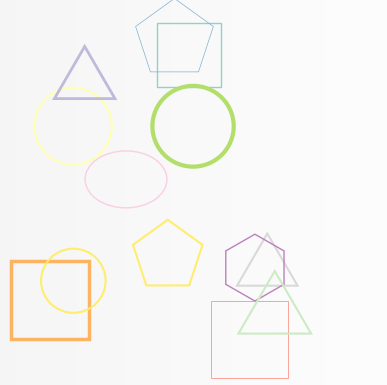[{"shape": "square", "thickness": 1, "radius": 0.41, "center": [0.487, 0.858]}, {"shape": "circle", "thickness": 1.5, "radius": 0.5, "center": [0.189, 0.672]}, {"shape": "triangle", "thickness": 2, "radius": 0.45, "center": [0.219, 0.789]}, {"shape": "square", "thickness": 0.5, "radius": 0.5, "center": [0.644, 0.118]}, {"shape": "pentagon", "thickness": 0.5, "radius": 0.53, "center": [0.45, 0.899]}, {"shape": "square", "thickness": 2.5, "radius": 0.51, "center": [0.129, 0.221]}, {"shape": "circle", "thickness": 3, "radius": 0.52, "center": [0.498, 0.672]}, {"shape": "oval", "thickness": 1, "radius": 0.53, "center": [0.325, 0.534]}, {"shape": "triangle", "thickness": 1.5, "radius": 0.45, "center": [0.69, 0.303]}, {"shape": "hexagon", "thickness": 1, "radius": 0.43, "center": [0.658, 0.305]}, {"shape": "triangle", "thickness": 1.5, "radius": 0.54, "center": [0.709, 0.188]}, {"shape": "pentagon", "thickness": 1.5, "radius": 0.47, "center": [0.433, 0.335]}, {"shape": "circle", "thickness": 1.5, "radius": 0.42, "center": [0.189, 0.271]}]